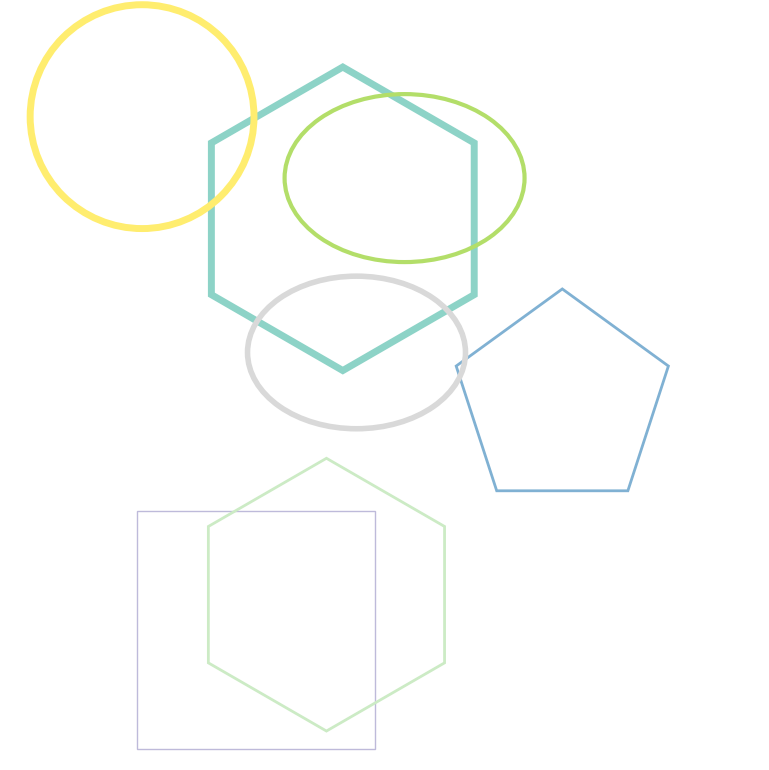[{"shape": "hexagon", "thickness": 2.5, "radius": 0.99, "center": [0.445, 0.716]}, {"shape": "square", "thickness": 0.5, "radius": 0.77, "center": [0.332, 0.182]}, {"shape": "pentagon", "thickness": 1, "radius": 0.72, "center": [0.73, 0.48]}, {"shape": "oval", "thickness": 1.5, "radius": 0.78, "center": [0.525, 0.769]}, {"shape": "oval", "thickness": 2, "radius": 0.71, "center": [0.463, 0.542]}, {"shape": "hexagon", "thickness": 1, "radius": 0.89, "center": [0.424, 0.228]}, {"shape": "circle", "thickness": 2.5, "radius": 0.73, "center": [0.185, 0.849]}]